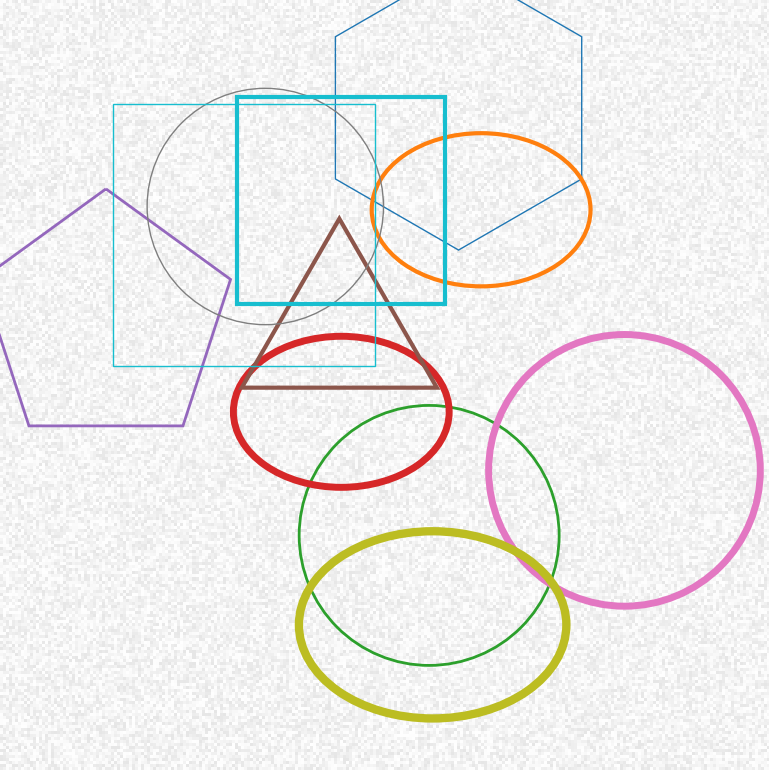[{"shape": "hexagon", "thickness": 0.5, "radius": 0.92, "center": [0.596, 0.86]}, {"shape": "oval", "thickness": 1.5, "radius": 0.71, "center": [0.625, 0.728]}, {"shape": "circle", "thickness": 1, "radius": 0.84, "center": [0.557, 0.305]}, {"shape": "oval", "thickness": 2.5, "radius": 0.7, "center": [0.443, 0.465]}, {"shape": "pentagon", "thickness": 1, "radius": 0.85, "center": [0.138, 0.585]}, {"shape": "triangle", "thickness": 1.5, "radius": 0.73, "center": [0.441, 0.57]}, {"shape": "circle", "thickness": 2.5, "radius": 0.88, "center": [0.811, 0.389]}, {"shape": "circle", "thickness": 0.5, "radius": 0.77, "center": [0.345, 0.732]}, {"shape": "oval", "thickness": 3, "radius": 0.87, "center": [0.562, 0.189]}, {"shape": "square", "thickness": 1.5, "radius": 0.67, "center": [0.443, 0.739]}, {"shape": "square", "thickness": 0.5, "radius": 0.85, "center": [0.317, 0.695]}]